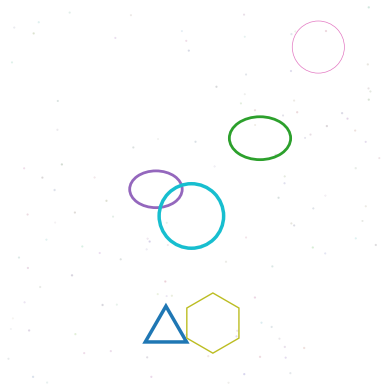[{"shape": "triangle", "thickness": 2.5, "radius": 0.31, "center": [0.431, 0.143]}, {"shape": "oval", "thickness": 2, "radius": 0.4, "center": [0.675, 0.641]}, {"shape": "oval", "thickness": 2, "radius": 0.34, "center": [0.405, 0.508]}, {"shape": "circle", "thickness": 0.5, "radius": 0.34, "center": [0.827, 0.878]}, {"shape": "hexagon", "thickness": 1, "radius": 0.39, "center": [0.553, 0.161]}, {"shape": "circle", "thickness": 2.5, "radius": 0.42, "center": [0.497, 0.439]}]